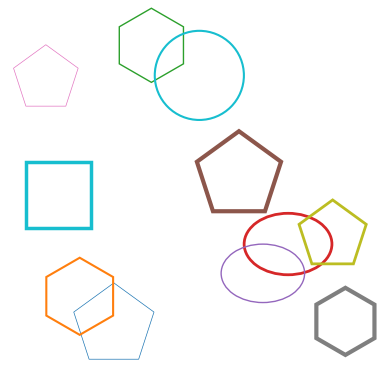[{"shape": "pentagon", "thickness": 0.5, "radius": 0.55, "center": [0.296, 0.156]}, {"shape": "hexagon", "thickness": 1.5, "radius": 0.5, "center": [0.207, 0.23]}, {"shape": "hexagon", "thickness": 1, "radius": 0.48, "center": [0.393, 0.882]}, {"shape": "oval", "thickness": 2, "radius": 0.57, "center": [0.748, 0.366]}, {"shape": "oval", "thickness": 1, "radius": 0.54, "center": [0.683, 0.29]}, {"shape": "pentagon", "thickness": 3, "radius": 0.57, "center": [0.621, 0.544]}, {"shape": "pentagon", "thickness": 0.5, "radius": 0.44, "center": [0.119, 0.796]}, {"shape": "hexagon", "thickness": 3, "radius": 0.44, "center": [0.897, 0.165]}, {"shape": "pentagon", "thickness": 2, "radius": 0.46, "center": [0.864, 0.389]}, {"shape": "circle", "thickness": 1.5, "radius": 0.58, "center": [0.518, 0.804]}, {"shape": "square", "thickness": 2.5, "radius": 0.43, "center": [0.152, 0.494]}]